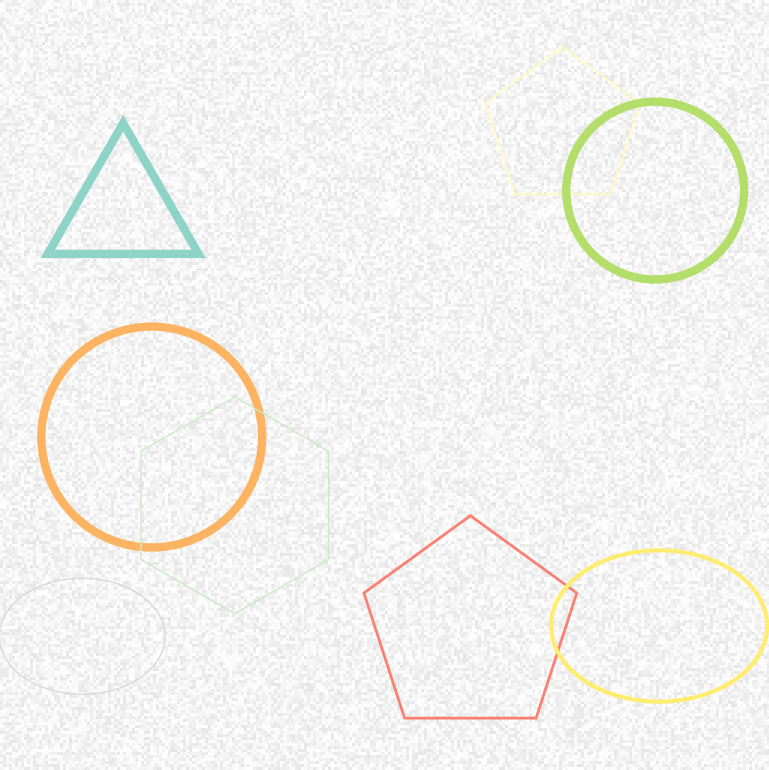[{"shape": "triangle", "thickness": 3, "radius": 0.57, "center": [0.16, 0.727]}, {"shape": "pentagon", "thickness": 0.5, "radius": 0.53, "center": [0.731, 0.833]}, {"shape": "pentagon", "thickness": 1, "radius": 0.73, "center": [0.611, 0.185]}, {"shape": "circle", "thickness": 3, "radius": 0.72, "center": [0.197, 0.432]}, {"shape": "circle", "thickness": 3, "radius": 0.58, "center": [0.851, 0.752]}, {"shape": "oval", "thickness": 0.5, "radius": 0.54, "center": [0.107, 0.174]}, {"shape": "hexagon", "thickness": 0.5, "radius": 0.7, "center": [0.305, 0.344]}, {"shape": "oval", "thickness": 1.5, "radius": 0.7, "center": [0.856, 0.187]}]